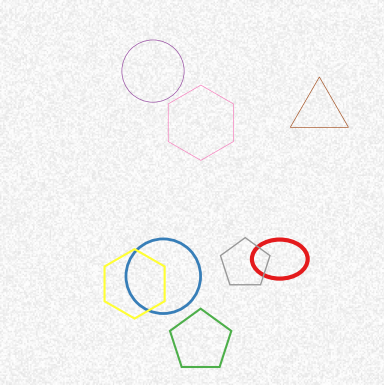[{"shape": "oval", "thickness": 3, "radius": 0.36, "center": [0.727, 0.327]}, {"shape": "circle", "thickness": 2, "radius": 0.48, "center": [0.424, 0.283]}, {"shape": "pentagon", "thickness": 1.5, "radius": 0.42, "center": [0.521, 0.115]}, {"shape": "circle", "thickness": 0.5, "radius": 0.4, "center": [0.397, 0.815]}, {"shape": "hexagon", "thickness": 1.5, "radius": 0.45, "center": [0.35, 0.263]}, {"shape": "triangle", "thickness": 0.5, "radius": 0.44, "center": [0.83, 0.713]}, {"shape": "hexagon", "thickness": 0.5, "radius": 0.49, "center": [0.522, 0.681]}, {"shape": "pentagon", "thickness": 1, "radius": 0.34, "center": [0.637, 0.315]}]